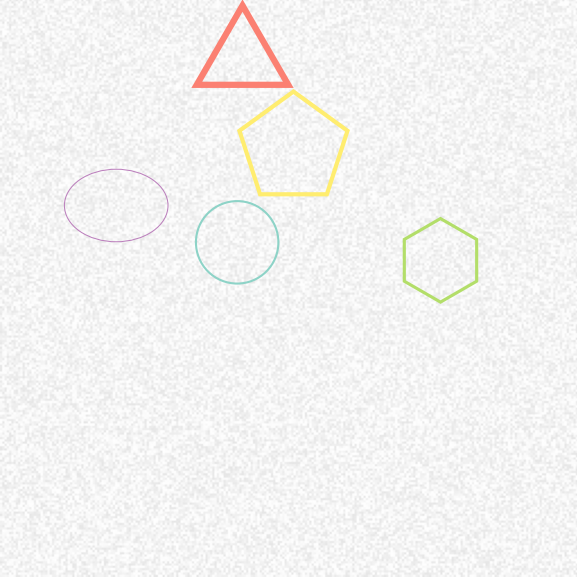[{"shape": "circle", "thickness": 1, "radius": 0.36, "center": [0.411, 0.58]}, {"shape": "triangle", "thickness": 3, "radius": 0.46, "center": [0.42, 0.898]}, {"shape": "hexagon", "thickness": 1.5, "radius": 0.36, "center": [0.763, 0.548]}, {"shape": "oval", "thickness": 0.5, "radius": 0.45, "center": [0.201, 0.643]}, {"shape": "pentagon", "thickness": 2, "radius": 0.49, "center": [0.508, 0.742]}]